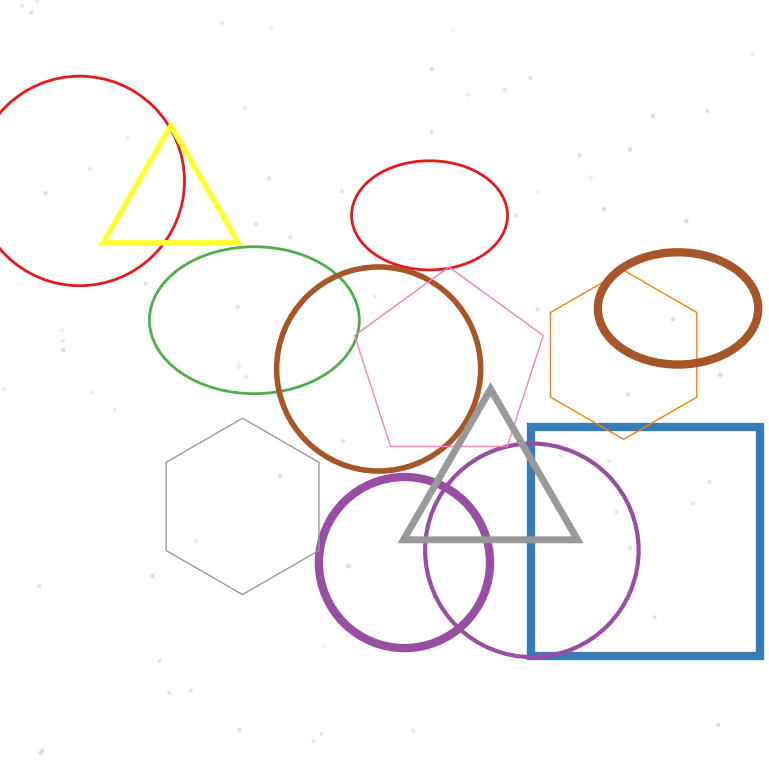[{"shape": "circle", "thickness": 1, "radius": 0.68, "center": [0.104, 0.765]}, {"shape": "oval", "thickness": 1, "radius": 0.51, "center": [0.558, 0.72]}, {"shape": "square", "thickness": 3, "radius": 0.74, "center": [0.838, 0.296]}, {"shape": "oval", "thickness": 1, "radius": 0.68, "center": [0.33, 0.584]}, {"shape": "circle", "thickness": 3, "radius": 0.56, "center": [0.525, 0.269]}, {"shape": "circle", "thickness": 1.5, "radius": 0.69, "center": [0.691, 0.285]}, {"shape": "hexagon", "thickness": 0.5, "radius": 0.55, "center": [0.81, 0.539]}, {"shape": "triangle", "thickness": 2, "radius": 0.51, "center": [0.222, 0.735]}, {"shape": "circle", "thickness": 2, "radius": 0.66, "center": [0.492, 0.521]}, {"shape": "oval", "thickness": 3, "radius": 0.52, "center": [0.881, 0.599]}, {"shape": "pentagon", "thickness": 0.5, "radius": 0.64, "center": [0.583, 0.524]}, {"shape": "triangle", "thickness": 2.5, "radius": 0.65, "center": [0.637, 0.364]}, {"shape": "hexagon", "thickness": 0.5, "radius": 0.57, "center": [0.315, 0.342]}]